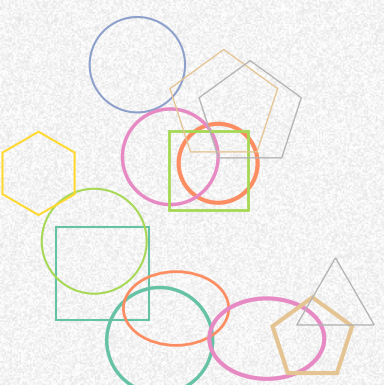[{"shape": "circle", "thickness": 2.5, "radius": 0.69, "center": [0.415, 0.116]}, {"shape": "square", "thickness": 1.5, "radius": 0.6, "center": [0.267, 0.291]}, {"shape": "oval", "thickness": 2, "radius": 0.68, "center": [0.457, 0.199]}, {"shape": "circle", "thickness": 3, "radius": 0.51, "center": [0.567, 0.576]}, {"shape": "circle", "thickness": 1.5, "radius": 0.62, "center": [0.357, 0.832]}, {"shape": "oval", "thickness": 3, "radius": 0.75, "center": [0.693, 0.12]}, {"shape": "circle", "thickness": 2.5, "radius": 0.62, "center": [0.442, 0.593]}, {"shape": "square", "thickness": 2, "radius": 0.51, "center": [0.541, 0.557]}, {"shape": "circle", "thickness": 1.5, "radius": 0.68, "center": [0.245, 0.373]}, {"shape": "hexagon", "thickness": 1.5, "radius": 0.54, "center": [0.1, 0.55]}, {"shape": "pentagon", "thickness": 1, "radius": 0.73, "center": [0.581, 0.724]}, {"shape": "pentagon", "thickness": 3, "radius": 0.54, "center": [0.811, 0.119]}, {"shape": "pentagon", "thickness": 1, "radius": 0.7, "center": [0.65, 0.703]}, {"shape": "triangle", "thickness": 1, "radius": 0.58, "center": [0.871, 0.214]}]